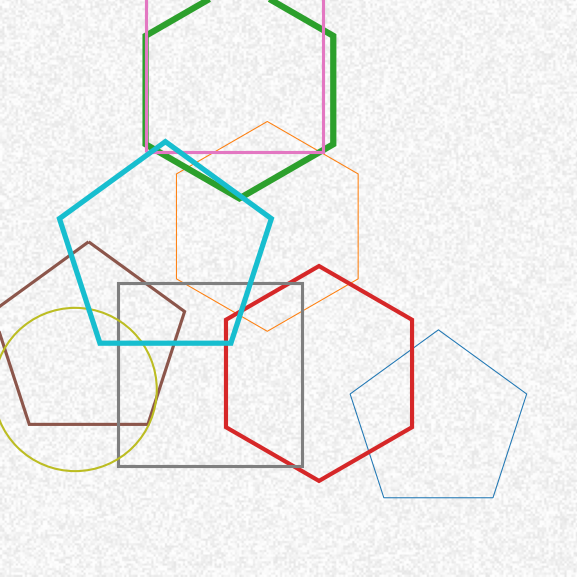[{"shape": "pentagon", "thickness": 0.5, "radius": 0.8, "center": [0.759, 0.267]}, {"shape": "hexagon", "thickness": 0.5, "radius": 0.91, "center": [0.463, 0.607]}, {"shape": "hexagon", "thickness": 3, "radius": 0.94, "center": [0.415, 0.843]}, {"shape": "hexagon", "thickness": 2, "radius": 0.93, "center": [0.552, 0.352]}, {"shape": "pentagon", "thickness": 1.5, "radius": 0.87, "center": [0.153, 0.406]}, {"shape": "square", "thickness": 1.5, "radius": 0.77, "center": [0.406, 0.89]}, {"shape": "square", "thickness": 1.5, "radius": 0.8, "center": [0.363, 0.351]}, {"shape": "circle", "thickness": 1, "radius": 0.71, "center": [0.13, 0.325]}, {"shape": "pentagon", "thickness": 2.5, "radius": 0.96, "center": [0.286, 0.561]}]